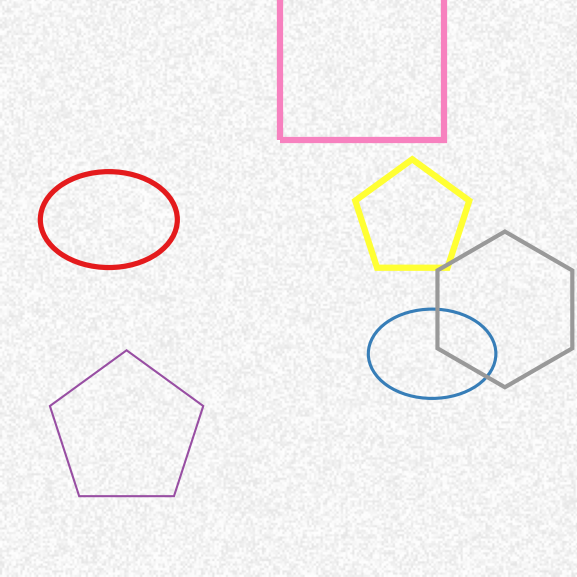[{"shape": "oval", "thickness": 2.5, "radius": 0.59, "center": [0.188, 0.619]}, {"shape": "oval", "thickness": 1.5, "radius": 0.55, "center": [0.748, 0.387]}, {"shape": "pentagon", "thickness": 1, "radius": 0.7, "center": [0.219, 0.253]}, {"shape": "pentagon", "thickness": 3, "radius": 0.52, "center": [0.714, 0.62]}, {"shape": "square", "thickness": 3, "radius": 0.71, "center": [0.627, 0.899]}, {"shape": "hexagon", "thickness": 2, "radius": 0.67, "center": [0.874, 0.463]}]